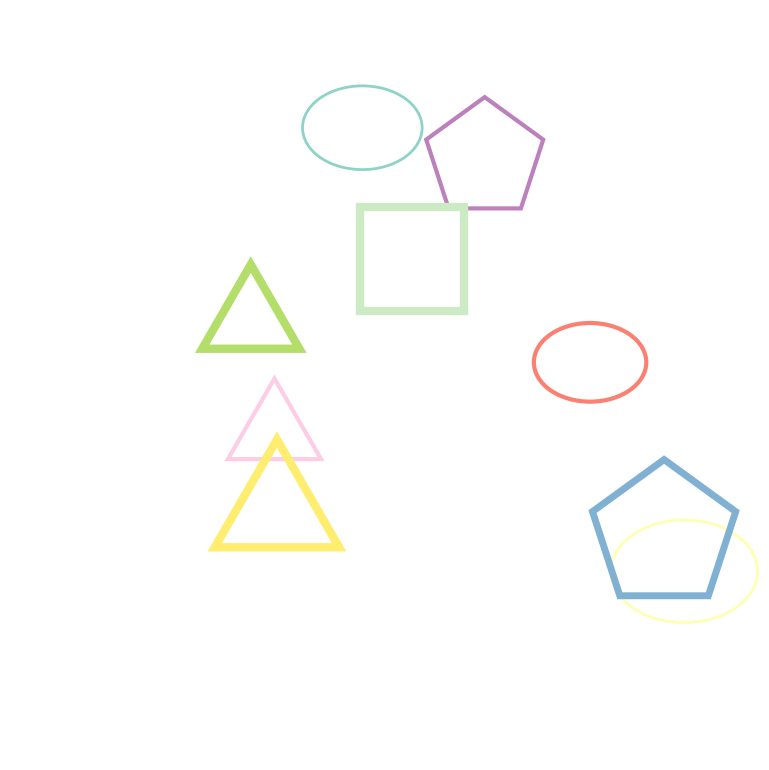[{"shape": "oval", "thickness": 1, "radius": 0.39, "center": [0.471, 0.834]}, {"shape": "oval", "thickness": 1, "radius": 0.48, "center": [0.889, 0.258]}, {"shape": "oval", "thickness": 1.5, "radius": 0.36, "center": [0.766, 0.529]}, {"shape": "pentagon", "thickness": 2.5, "radius": 0.49, "center": [0.862, 0.305]}, {"shape": "triangle", "thickness": 3, "radius": 0.36, "center": [0.326, 0.584]}, {"shape": "triangle", "thickness": 1.5, "radius": 0.35, "center": [0.356, 0.439]}, {"shape": "pentagon", "thickness": 1.5, "radius": 0.4, "center": [0.63, 0.794]}, {"shape": "square", "thickness": 3, "radius": 0.34, "center": [0.535, 0.664]}, {"shape": "triangle", "thickness": 3, "radius": 0.47, "center": [0.36, 0.336]}]